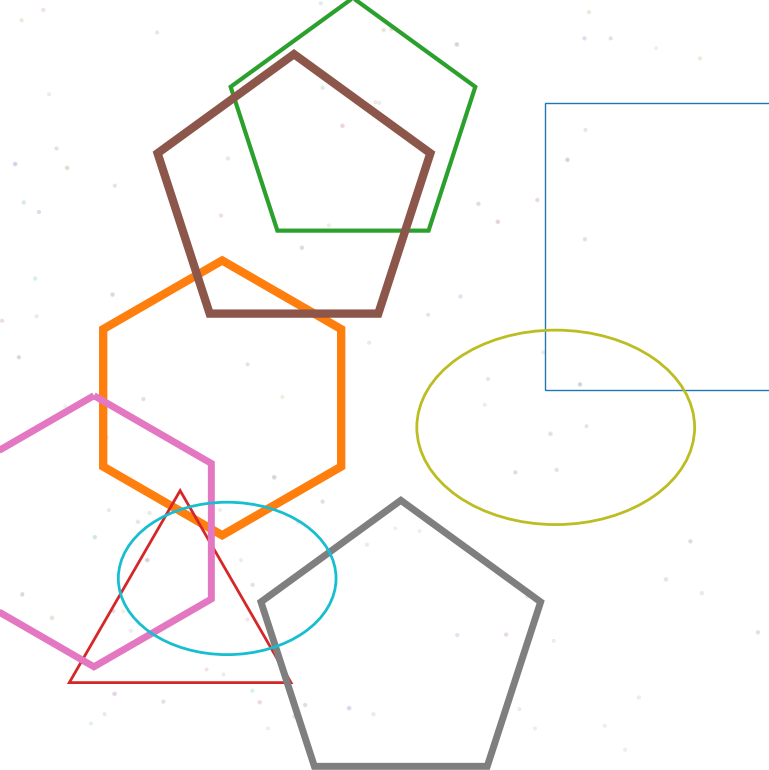[{"shape": "square", "thickness": 0.5, "radius": 0.93, "center": [0.894, 0.68]}, {"shape": "hexagon", "thickness": 3, "radius": 0.89, "center": [0.289, 0.483]}, {"shape": "pentagon", "thickness": 1.5, "radius": 0.84, "center": [0.458, 0.836]}, {"shape": "triangle", "thickness": 1, "radius": 0.83, "center": [0.234, 0.197]}, {"shape": "pentagon", "thickness": 3, "radius": 0.93, "center": [0.382, 0.743]}, {"shape": "hexagon", "thickness": 2.5, "radius": 0.88, "center": [0.122, 0.31]}, {"shape": "pentagon", "thickness": 2.5, "radius": 0.95, "center": [0.521, 0.159]}, {"shape": "oval", "thickness": 1, "radius": 0.9, "center": [0.722, 0.445]}, {"shape": "oval", "thickness": 1, "radius": 0.71, "center": [0.295, 0.249]}]